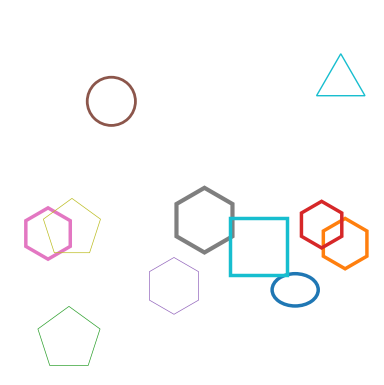[{"shape": "oval", "thickness": 2.5, "radius": 0.3, "center": [0.767, 0.247]}, {"shape": "hexagon", "thickness": 2.5, "radius": 0.33, "center": [0.896, 0.367]}, {"shape": "pentagon", "thickness": 0.5, "radius": 0.42, "center": [0.179, 0.119]}, {"shape": "hexagon", "thickness": 2.5, "radius": 0.3, "center": [0.835, 0.417]}, {"shape": "hexagon", "thickness": 0.5, "radius": 0.37, "center": [0.452, 0.257]}, {"shape": "circle", "thickness": 2, "radius": 0.31, "center": [0.289, 0.737]}, {"shape": "hexagon", "thickness": 2.5, "radius": 0.33, "center": [0.125, 0.393]}, {"shape": "hexagon", "thickness": 3, "radius": 0.42, "center": [0.531, 0.428]}, {"shape": "pentagon", "thickness": 0.5, "radius": 0.39, "center": [0.187, 0.407]}, {"shape": "triangle", "thickness": 1, "radius": 0.36, "center": [0.885, 0.788]}, {"shape": "square", "thickness": 2.5, "radius": 0.37, "center": [0.671, 0.359]}]